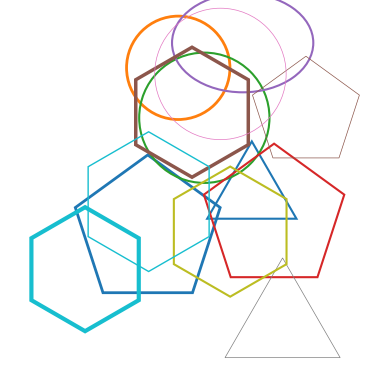[{"shape": "pentagon", "thickness": 2, "radius": 0.99, "center": [0.384, 0.4]}, {"shape": "triangle", "thickness": 1.5, "radius": 0.67, "center": [0.654, 0.499]}, {"shape": "circle", "thickness": 2, "radius": 0.67, "center": [0.463, 0.824]}, {"shape": "circle", "thickness": 1.5, "radius": 0.85, "center": [0.531, 0.694]}, {"shape": "pentagon", "thickness": 1.5, "radius": 0.96, "center": [0.712, 0.435]}, {"shape": "oval", "thickness": 1.5, "radius": 0.92, "center": [0.63, 0.889]}, {"shape": "hexagon", "thickness": 2.5, "radius": 0.84, "center": [0.499, 0.708]}, {"shape": "pentagon", "thickness": 0.5, "radius": 0.73, "center": [0.795, 0.708]}, {"shape": "circle", "thickness": 0.5, "radius": 0.85, "center": [0.573, 0.808]}, {"shape": "triangle", "thickness": 0.5, "radius": 0.86, "center": [0.734, 0.157]}, {"shape": "hexagon", "thickness": 1.5, "radius": 0.84, "center": [0.598, 0.398]}, {"shape": "hexagon", "thickness": 3, "radius": 0.8, "center": [0.221, 0.301]}, {"shape": "hexagon", "thickness": 1, "radius": 0.91, "center": [0.386, 0.476]}]